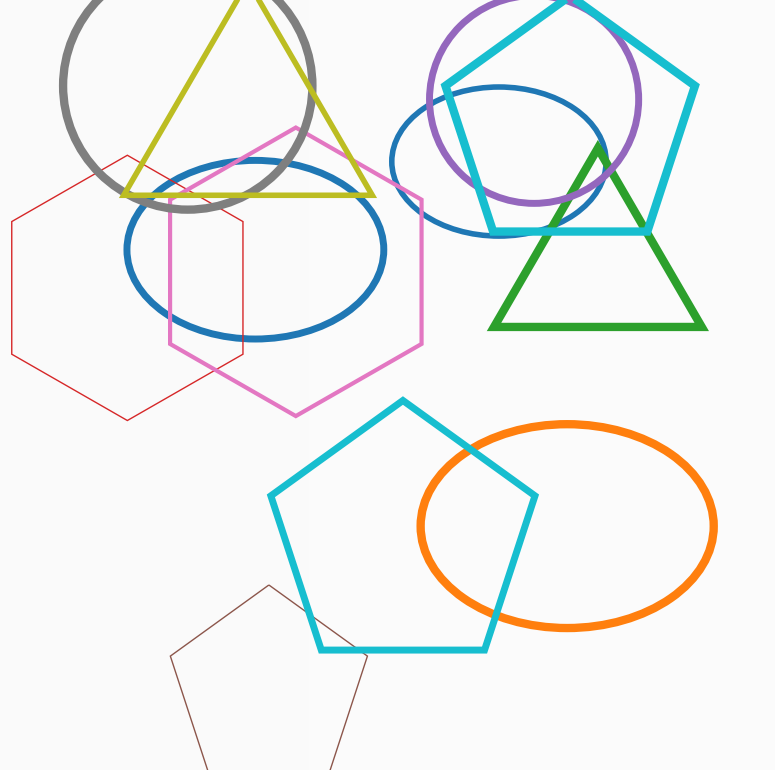[{"shape": "oval", "thickness": 2, "radius": 0.69, "center": [0.644, 0.79]}, {"shape": "oval", "thickness": 2.5, "radius": 0.83, "center": [0.33, 0.676]}, {"shape": "oval", "thickness": 3, "radius": 0.95, "center": [0.732, 0.317]}, {"shape": "triangle", "thickness": 3, "radius": 0.77, "center": [0.771, 0.653]}, {"shape": "hexagon", "thickness": 0.5, "radius": 0.86, "center": [0.164, 0.626]}, {"shape": "circle", "thickness": 2.5, "radius": 0.67, "center": [0.689, 0.871]}, {"shape": "pentagon", "thickness": 0.5, "radius": 0.67, "center": [0.347, 0.107]}, {"shape": "hexagon", "thickness": 1.5, "radius": 0.94, "center": [0.382, 0.647]}, {"shape": "circle", "thickness": 3, "radius": 0.8, "center": [0.242, 0.889]}, {"shape": "triangle", "thickness": 2, "radius": 0.93, "center": [0.32, 0.839]}, {"shape": "pentagon", "thickness": 2.5, "radius": 0.9, "center": [0.52, 0.301]}, {"shape": "pentagon", "thickness": 3, "radius": 0.85, "center": [0.736, 0.836]}]